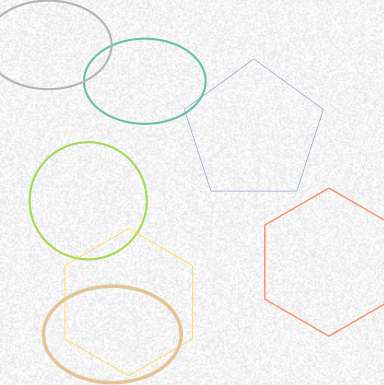[{"shape": "oval", "thickness": 1.5, "radius": 0.79, "center": [0.376, 0.789]}, {"shape": "hexagon", "thickness": 1, "radius": 0.96, "center": [0.854, 0.319]}, {"shape": "pentagon", "thickness": 0.5, "radius": 0.95, "center": [0.659, 0.657]}, {"shape": "circle", "thickness": 1.5, "radius": 0.76, "center": [0.229, 0.479]}, {"shape": "hexagon", "thickness": 0.5, "radius": 0.96, "center": [0.334, 0.215]}, {"shape": "oval", "thickness": 2.5, "radius": 0.89, "center": [0.292, 0.131]}, {"shape": "oval", "thickness": 1.5, "radius": 0.82, "center": [0.126, 0.883]}]